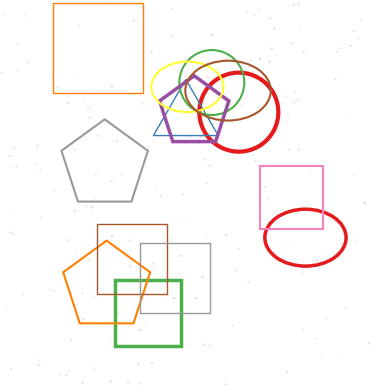[{"shape": "oval", "thickness": 2.5, "radius": 0.53, "center": [0.793, 0.383]}, {"shape": "circle", "thickness": 3, "radius": 0.51, "center": [0.62, 0.709]}, {"shape": "triangle", "thickness": 1, "radius": 0.49, "center": [0.483, 0.697]}, {"shape": "square", "thickness": 2.5, "radius": 0.43, "center": [0.385, 0.187]}, {"shape": "circle", "thickness": 1.5, "radius": 0.42, "center": [0.55, 0.786]}, {"shape": "pentagon", "thickness": 2.5, "radius": 0.47, "center": [0.504, 0.709]}, {"shape": "square", "thickness": 1, "radius": 0.58, "center": [0.254, 0.876]}, {"shape": "pentagon", "thickness": 1.5, "radius": 0.59, "center": [0.277, 0.256]}, {"shape": "oval", "thickness": 1.5, "radius": 0.47, "center": [0.487, 0.774]}, {"shape": "square", "thickness": 1, "radius": 0.45, "center": [0.343, 0.328]}, {"shape": "oval", "thickness": 1.5, "radius": 0.55, "center": [0.592, 0.765]}, {"shape": "square", "thickness": 1.5, "radius": 0.41, "center": [0.757, 0.487]}, {"shape": "square", "thickness": 1, "radius": 0.46, "center": [0.455, 0.277]}, {"shape": "pentagon", "thickness": 1.5, "radius": 0.59, "center": [0.272, 0.572]}]